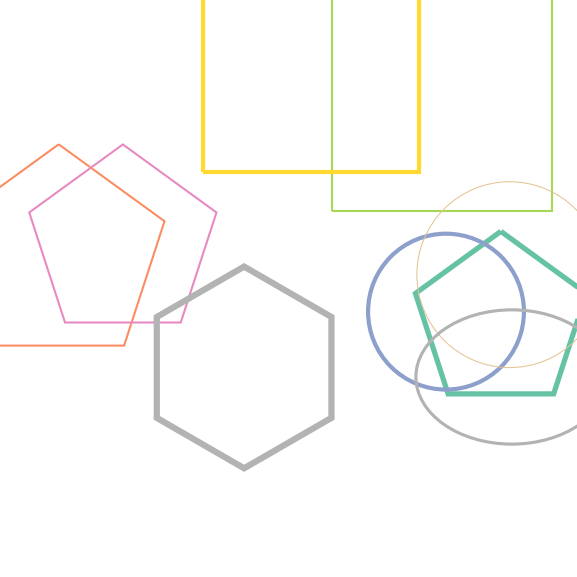[{"shape": "pentagon", "thickness": 2.5, "radius": 0.78, "center": [0.867, 0.443]}, {"shape": "pentagon", "thickness": 1, "radius": 0.96, "center": [0.102, 0.557]}, {"shape": "circle", "thickness": 2, "radius": 0.67, "center": [0.772, 0.459]}, {"shape": "pentagon", "thickness": 1, "radius": 0.85, "center": [0.213, 0.579]}, {"shape": "square", "thickness": 1, "radius": 0.95, "center": [0.766, 0.824]}, {"shape": "square", "thickness": 2, "radius": 0.93, "center": [0.539, 0.889]}, {"shape": "circle", "thickness": 0.5, "radius": 0.8, "center": [0.883, 0.524]}, {"shape": "oval", "thickness": 1.5, "radius": 0.83, "center": [0.886, 0.346]}, {"shape": "hexagon", "thickness": 3, "radius": 0.87, "center": [0.423, 0.363]}]